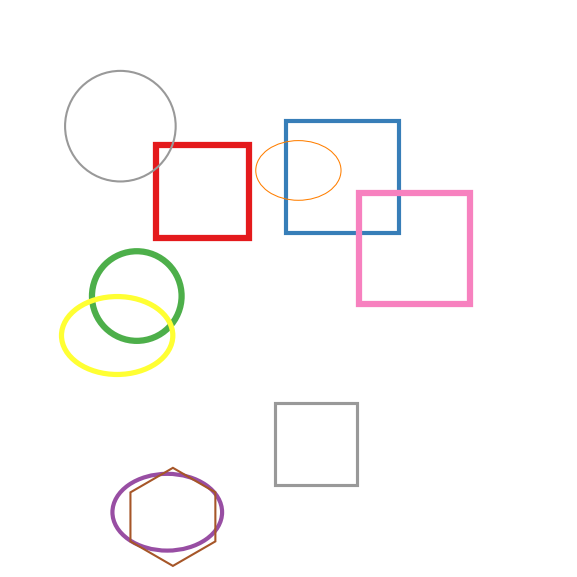[{"shape": "square", "thickness": 3, "radius": 0.4, "center": [0.351, 0.667]}, {"shape": "square", "thickness": 2, "radius": 0.49, "center": [0.593, 0.693]}, {"shape": "circle", "thickness": 3, "radius": 0.39, "center": [0.237, 0.487]}, {"shape": "oval", "thickness": 2, "radius": 0.47, "center": [0.29, 0.112]}, {"shape": "oval", "thickness": 0.5, "radius": 0.37, "center": [0.517, 0.704]}, {"shape": "oval", "thickness": 2.5, "radius": 0.48, "center": [0.203, 0.418]}, {"shape": "hexagon", "thickness": 1, "radius": 0.42, "center": [0.299, 0.104]}, {"shape": "square", "thickness": 3, "radius": 0.48, "center": [0.718, 0.569]}, {"shape": "square", "thickness": 1.5, "radius": 0.35, "center": [0.547, 0.23]}, {"shape": "circle", "thickness": 1, "radius": 0.48, "center": [0.208, 0.781]}]